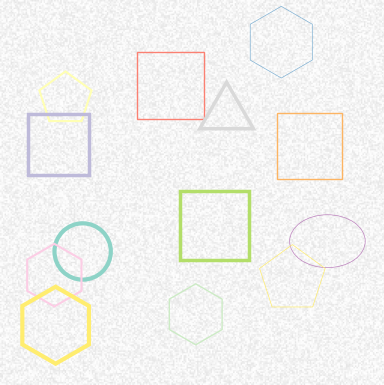[{"shape": "circle", "thickness": 3, "radius": 0.37, "center": [0.215, 0.347]}, {"shape": "pentagon", "thickness": 1.5, "radius": 0.36, "center": [0.17, 0.743]}, {"shape": "square", "thickness": 2.5, "radius": 0.4, "center": [0.151, 0.625]}, {"shape": "square", "thickness": 1, "radius": 0.44, "center": [0.443, 0.778]}, {"shape": "hexagon", "thickness": 0.5, "radius": 0.47, "center": [0.731, 0.89]}, {"shape": "square", "thickness": 1, "radius": 0.42, "center": [0.803, 0.621]}, {"shape": "square", "thickness": 2.5, "radius": 0.45, "center": [0.557, 0.414]}, {"shape": "hexagon", "thickness": 1.5, "radius": 0.41, "center": [0.141, 0.285]}, {"shape": "triangle", "thickness": 2.5, "radius": 0.4, "center": [0.589, 0.706]}, {"shape": "oval", "thickness": 0.5, "radius": 0.49, "center": [0.85, 0.374]}, {"shape": "hexagon", "thickness": 1, "radius": 0.4, "center": [0.508, 0.184]}, {"shape": "pentagon", "thickness": 0.5, "radius": 0.45, "center": [0.759, 0.275]}, {"shape": "hexagon", "thickness": 3, "radius": 0.5, "center": [0.145, 0.155]}]